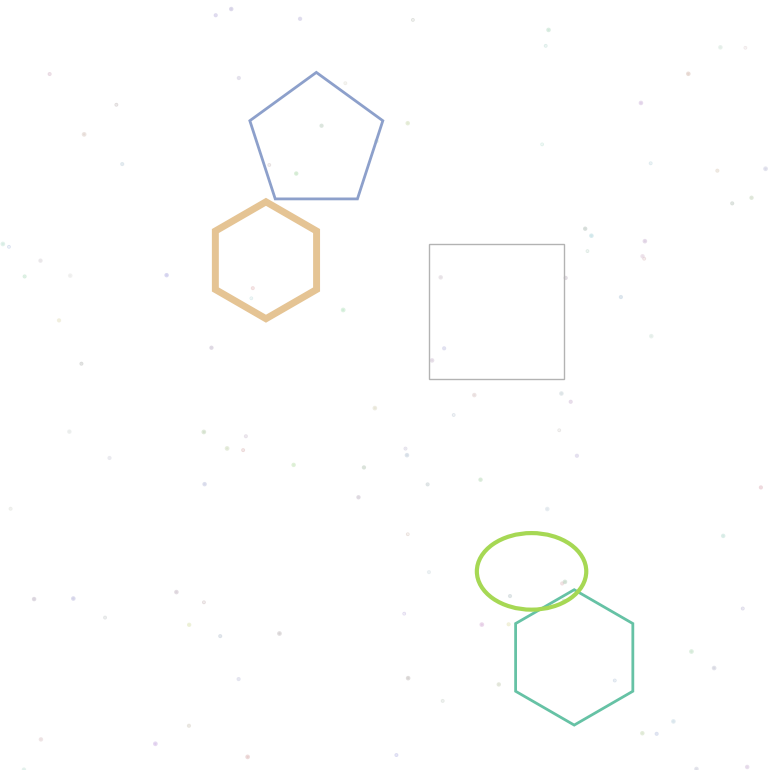[{"shape": "hexagon", "thickness": 1, "radius": 0.44, "center": [0.746, 0.146]}, {"shape": "pentagon", "thickness": 1, "radius": 0.45, "center": [0.411, 0.815]}, {"shape": "oval", "thickness": 1.5, "radius": 0.36, "center": [0.69, 0.258]}, {"shape": "hexagon", "thickness": 2.5, "radius": 0.38, "center": [0.345, 0.662]}, {"shape": "square", "thickness": 0.5, "radius": 0.44, "center": [0.645, 0.595]}]